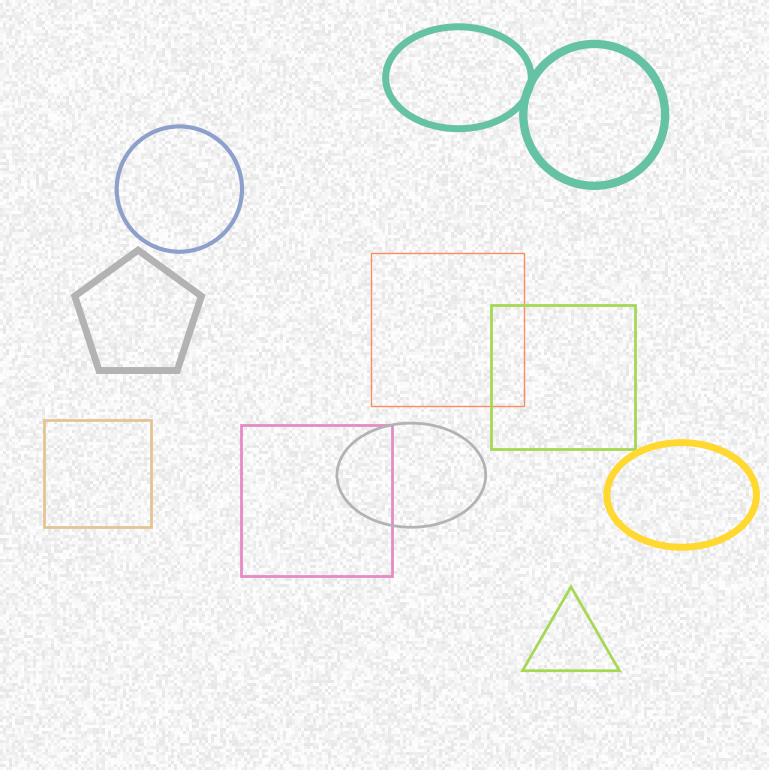[{"shape": "oval", "thickness": 2.5, "radius": 0.47, "center": [0.595, 0.899]}, {"shape": "circle", "thickness": 3, "radius": 0.46, "center": [0.772, 0.851]}, {"shape": "square", "thickness": 0.5, "radius": 0.5, "center": [0.581, 0.572]}, {"shape": "circle", "thickness": 1.5, "radius": 0.41, "center": [0.233, 0.754]}, {"shape": "square", "thickness": 1, "radius": 0.49, "center": [0.411, 0.351]}, {"shape": "triangle", "thickness": 1, "radius": 0.36, "center": [0.742, 0.165]}, {"shape": "square", "thickness": 1, "radius": 0.47, "center": [0.731, 0.51]}, {"shape": "oval", "thickness": 2.5, "radius": 0.49, "center": [0.885, 0.357]}, {"shape": "square", "thickness": 1, "radius": 0.35, "center": [0.127, 0.385]}, {"shape": "oval", "thickness": 1, "radius": 0.48, "center": [0.534, 0.383]}, {"shape": "pentagon", "thickness": 2.5, "radius": 0.43, "center": [0.179, 0.589]}]